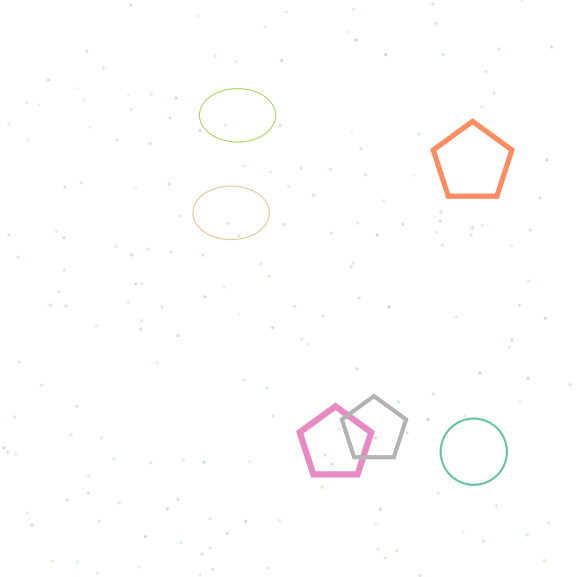[{"shape": "circle", "thickness": 1, "radius": 0.29, "center": [0.82, 0.217]}, {"shape": "pentagon", "thickness": 2.5, "radius": 0.36, "center": [0.818, 0.717]}, {"shape": "pentagon", "thickness": 3, "radius": 0.33, "center": [0.581, 0.23]}, {"shape": "oval", "thickness": 0.5, "radius": 0.33, "center": [0.411, 0.799]}, {"shape": "oval", "thickness": 0.5, "radius": 0.33, "center": [0.4, 0.631]}, {"shape": "pentagon", "thickness": 2, "radius": 0.29, "center": [0.648, 0.255]}]